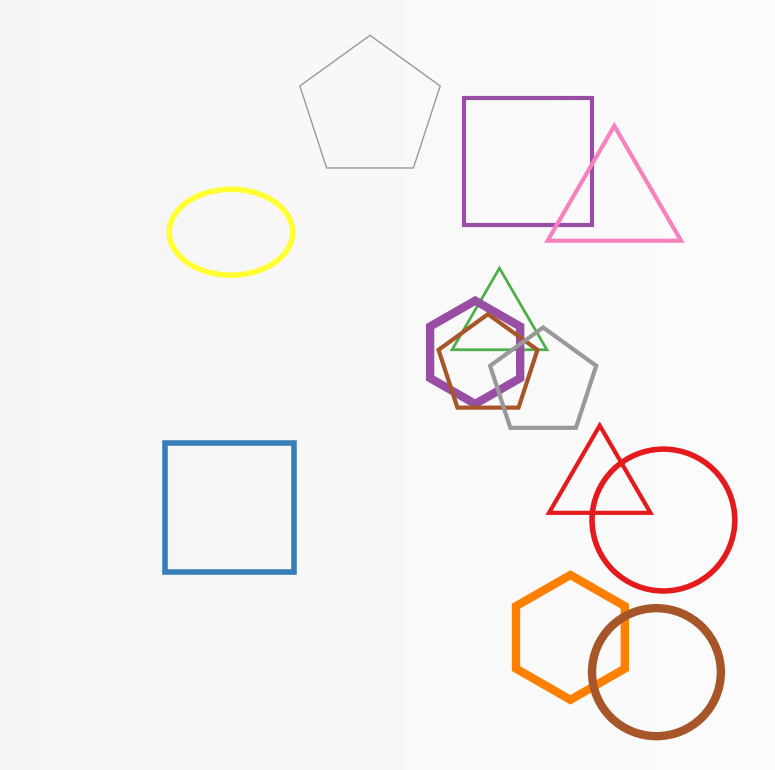[{"shape": "triangle", "thickness": 1.5, "radius": 0.38, "center": [0.774, 0.372]}, {"shape": "circle", "thickness": 2, "radius": 0.46, "center": [0.856, 0.325]}, {"shape": "square", "thickness": 2, "radius": 0.42, "center": [0.296, 0.341]}, {"shape": "triangle", "thickness": 1, "radius": 0.35, "center": [0.644, 0.581]}, {"shape": "square", "thickness": 1.5, "radius": 0.41, "center": [0.681, 0.791]}, {"shape": "hexagon", "thickness": 3, "radius": 0.34, "center": [0.613, 0.542]}, {"shape": "hexagon", "thickness": 3, "radius": 0.41, "center": [0.736, 0.172]}, {"shape": "oval", "thickness": 2, "radius": 0.4, "center": [0.298, 0.698]}, {"shape": "circle", "thickness": 3, "radius": 0.42, "center": [0.847, 0.127]}, {"shape": "pentagon", "thickness": 1.5, "radius": 0.34, "center": [0.63, 0.525]}, {"shape": "triangle", "thickness": 1.5, "radius": 0.5, "center": [0.793, 0.737]}, {"shape": "pentagon", "thickness": 1.5, "radius": 0.36, "center": [0.701, 0.503]}, {"shape": "pentagon", "thickness": 0.5, "radius": 0.48, "center": [0.477, 0.859]}]